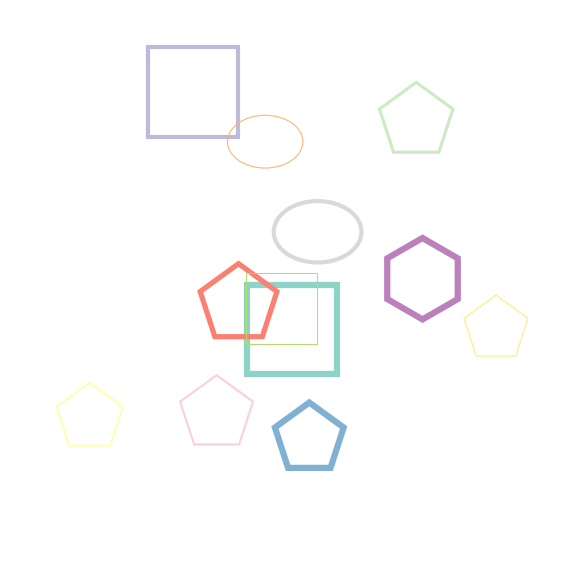[{"shape": "square", "thickness": 3, "radius": 0.39, "center": [0.505, 0.429]}, {"shape": "pentagon", "thickness": 1, "radius": 0.3, "center": [0.155, 0.276]}, {"shape": "square", "thickness": 2, "radius": 0.39, "center": [0.335, 0.84]}, {"shape": "pentagon", "thickness": 2.5, "radius": 0.35, "center": [0.413, 0.473]}, {"shape": "pentagon", "thickness": 3, "radius": 0.31, "center": [0.536, 0.24]}, {"shape": "oval", "thickness": 0.5, "radius": 0.33, "center": [0.459, 0.754]}, {"shape": "square", "thickness": 0.5, "radius": 0.31, "center": [0.487, 0.465]}, {"shape": "pentagon", "thickness": 1, "radius": 0.33, "center": [0.375, 0.283]}, {"shape": "oval", "thickness": 2, "radius": 0.38, "center": [0.55, 0.598]}, {"shape": "hexagon", "thickness": 3, "radius": 0.35, "center": [0.732, 0.517]}, {"shape": "pentagon", "thickness": 1.5, "radius": 0.33, "center": [0.721, 0.79]}, {"shape": "pentagon", "thickness": 0.5, "radius": 0.29, "center": [0.859, 0.43]}]